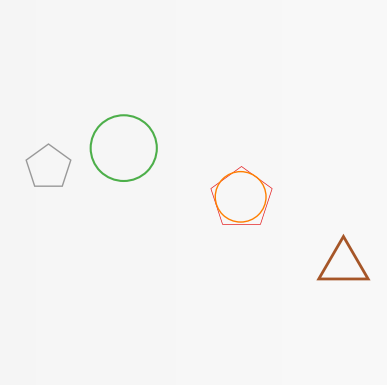[{"shape": "pentagon", "thickness": 0.5, "radius": 0.42, "center": [0.623, 0.484]}, {"shape": "circle", "thickness": 1.5, "radius": 0.43, "center": [0.319, 0.615]}, {"shape": "circle", "thickness": 1, "radius": 0.33, "center": [0.621, 0.489]}, {"shape": "triangle", "thickness": 2, "radius": 0.37, "center": [0.886, 0.312]}, {"shape": "pentagon", "thickness": 1, "radius": 0.3, "center": [0.125, 0.565]}]